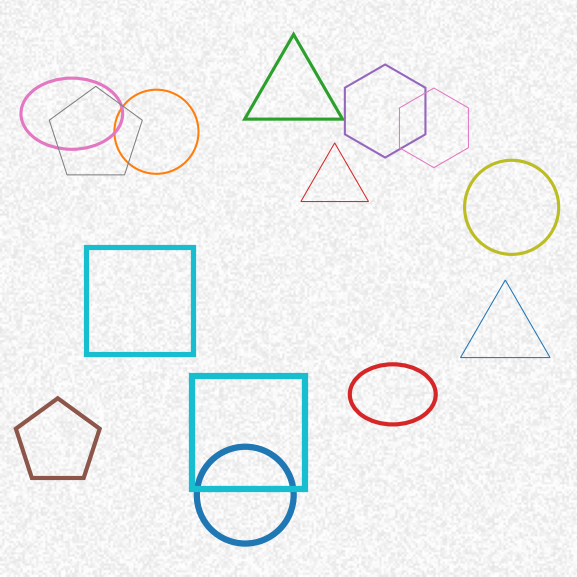[{"shape": "circle", "thickness": 3, "radius": 0.42, "center": [0.425, 0.142]}, {"shape": "triangle", "thickness": 0.5, "radius": 0.45, "center": [0.875, 0.425]}, {"shape": "circle", "thickness": 1, "radius": 0.36, "center": [0.271, 0.771]}, {"shape": "triangle", "thickness": 1.5, "radius": 0.49, "center": [0.508, 0.842]}, {"shape": "oval", "thickness": 2, "radius": 0.37, "center": [0.68, 0.316]}, {"shape": "triangle", "thickness": 0.5, "radius": 0.34, "center": [0.58, 0.684]}, {"shape": "hexagon", "thickness": 1, "radius": 0.4, "center": [0.667, 0.807]}, {"shape": "pentagon", "thickness": 2, "radius": 0.38, "center": [0.1, 0.233]}, {"shape": "hexagon", "thickness": 0.5, "radius": 0.34, "center": [0.751, 0.778]}, {"shape": "oval", "thickness": 1.5, "radius": 0.44, "center": [0.124, 0.802]}, {"shape": "pentagon", "thickness": 0.5, "radius": 0.42, "center": [0.166, 0.765]}, {"shape": "circle", "thickness": 1.5, "radius": 0.41, "center": [0.886, 0.64]}, {"shape": "square", "thickness": 3, "radius": 0.49, "center": [0.43, 0.25]}, {"shape": "square", "thickness": 2.5, "radius": 0.46, "center": [0.242, 0.479]}]